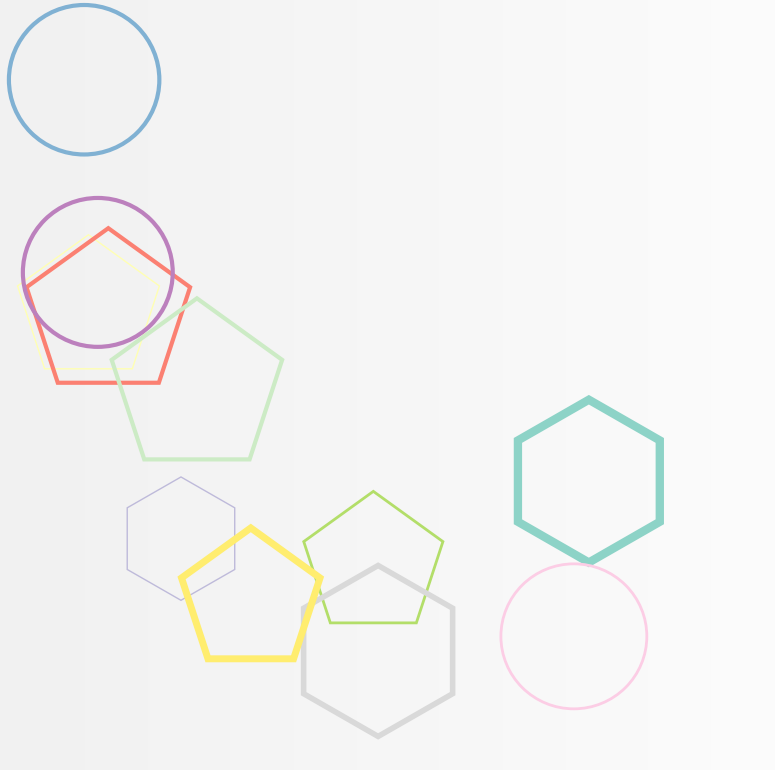[{"shape": "hexagon", "thickness": 3, "radius": 0.53, "center": [0.76, 0.375]}, {"shape": "pentagon", "thickness": 0.5, "radius": 0.48, "center": [0.114, 0.599]}, {"shape": "hexagon", "thickness": 0.5, "radius": 0.4, "center": [0.234, 0.3]}, {"shape": "pentagon", "thickness": 1.5, "radius": 0.55, "center": [0.14, 0.593]}, {"shape": "circle", "thickness": 1.5, "radius": 0.49, "center": [0.109, 0.896]}, {"shape": "pentagon", "thickness": 1, "radius": 0.47, "center": [0.482, 0.267]}, {"shape": "circle", "thickness": 1, "radius": 0.47, "center": [0.74, 0.174]}, {"shape": "hexagon", "thickness": 2, "radius": 0.56, "center": [0.488, 0.155]}, {"shape": "circle", "thickness": 1.5, "radius": 0.48, "center": [0.126, 0.646]}, {"shape": "pentagon", "thickness": 1.5, "radius": 0.58, "center": [0.254, 0.497]}, {"shape": "pentagon", "thickness": 2.5, "radius": 0.47, "center": [0.324, 0.22]}]